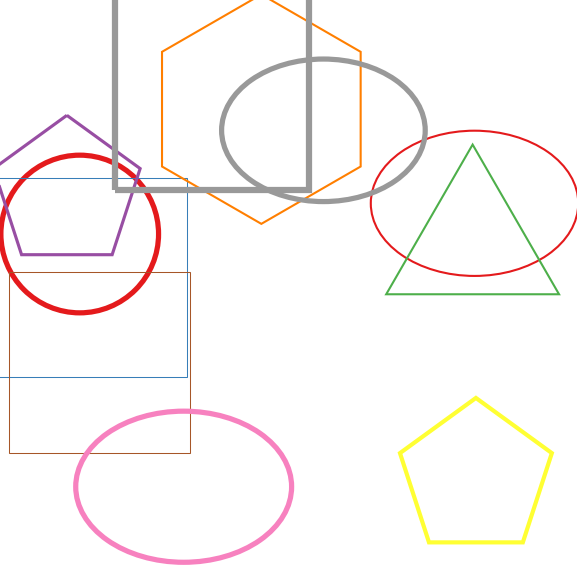[{"shape": "circle", "thickness": 2.5, "radius": 0.68, "center": [0.138, 0.594]}, {"shape": "oval", "thickness": 1, "radius": 0.9, "center": [0.822, 0.647]}, {"shape": "square", "thickness": 0.5, "radius": 0.86, "center": [0.151, 0.518]}, {"shape": "triangle", "thickness": 1, "radius": 0.86, "center": [0.818, 0.576]}, {"shape": "pentagon", "thickness": 1.5, "radius": 0.67, "center": [0.116, 0.666]}, {"shape": "hexagon", "thickness": 1, "radius": 0.99, "center": [0.453, 0.81]}, {"shape": "pentagon", "thickness": 2, "radius": 0.69, "center": [0.824, 0.172]}, {"shape": "square", "thickness": 0.5, "radius": 0.78, "center": [0.172, 0.371]}, {"shape": "oval", "thickness": 2.5, "radius": 0.93, "center": [0.318, 0.156]}, {"shape": "square", "thickness": 3, "radius": 0.84, "center": [0.367, 0.837]}, {"shape": "oval", "thickness": 2.5, "radius": 0.88, "center": [0.56, 0.773]}]